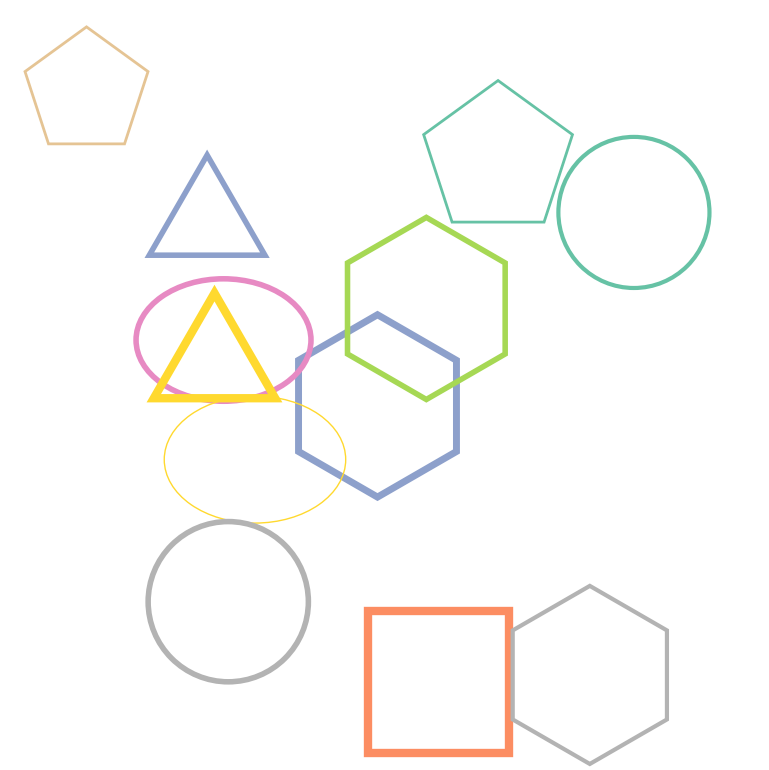[{"shape": "pentagon", "thickness": 1, "radius": 0.51, "center": [0.647, 0.794]}, {"shape": "circle", "thickness": 1.5, "radius": 0.49, "center": [0.823, 0.724]}, {"shape": "square", "thickness": 3, "radius": 0.46, "center": [0.569, 0.114]}, {"shape": "triangle", "thickness": 2, "radius": 0.43, "center": [0.269, 0.712]}, {"shape": "hexagon", "thickness": 2.5, "radius": 0.59, "center": [0.49, 0.473]}, {"shape": "oval", "thickness": 2, "radius": 0.57, "center": [0.29, 0.558]}, {"shape": "hexagon", "thickness": 2, "radius": 0.59, "center": [0.554, 0.599]}, {"shape": "triangle", "thickness": 3, "radius": 0.46, "center": [0.279, 0.528]}, {"shape": "oval", "thickness": 0.5, "radius": 0.59, "center": [0.331, 0.403]}, {"shape": "pentagon", "thickness": 1, "radius": 0.42, "center": [0.112, 0.881]}, {"shape": "circle", "thickness": 2, "radius": 0.52, "center": [0.296, 0.219]}, {"shape": "hexagon", "thickness": 1.5, "radius": 0.58, "center": [0.766, 0.123]}]